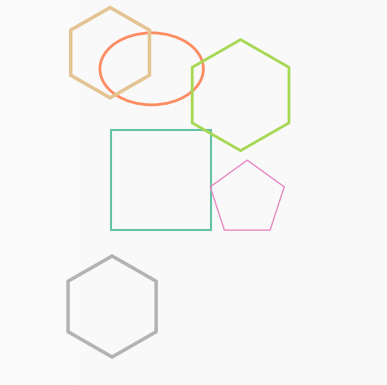[{"shape": "square", "thickness": 1.5, "radius": 0.65, "center": [0.415, 0.533]}, {"shape": "oval", "thickness": 2, "radius": 0.67, "center": [0.391, 0.821]}, {"shape": "pentagon", "thickness": 1, "radius": 0.5, "center": [0.638, 0.484]}, {"shape": "hexagon", "thickness": 2, "radius": 0.72, "center": [0.621, 0.753]}, {"shape": "hexagon", "thickness": 2.5, "radius": 0.59, "center": [0.284, 0.863]}, {"shape": "hexagon", "thickness": 2.5, "radius": 0.66, "center": [0.289, 0.204]}]